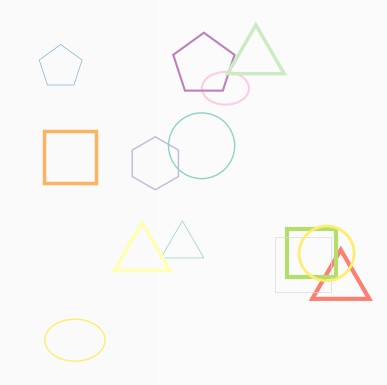[{"shape": "triangle", "thickness": 0.5, "radius": 0.32, "center": [0.471, 0.362]}, {"shape": "circle", "thickness": 1, "radius": 0.43, "center": [0.52, 0.621]}, {"shape": "triangle", "thickness": 2.5, "radius": 0.42, "center": [0.367, 0.339]}, {"shape": "hexagon", "thickness": 1, "radius": 0.34, "center": [0.401, 0.576]}, {"shape": "triangle", "thickness": 3, "radius": 0.43, "center": [0.879, 0.266]}, {"shape": "pentagon", "thickness": 0.5, "radius": 0.29, "center": [0.157, 0.826]}, {"shape": "square", "thickness": 2.5, "radius": 0.34, "center": [0.182, 0.592]}, {"shape": "square", "thickness": 3, "radius": 0.31, "center": [0.804, 0.342]}, {"shape": "oval", "thickness": 1.5, "radius": 0.3, "center": [0.582, 0.771]}, {"shape": "square", "thickness": 0.5, "radius": 0.36, "center": [0.781, 0.313]}, {"shape": "pentagon", "thickness": 1.5, "radius": 0.42, "center": [0.526, 0.832]}, {"shape": "triangle", "thickness": 2.5, "radius": 0.42, "center": [0.66, 0.851]}, {"shape": "circle", "thickness": 2, "radius": 0.36, "center": [0.843, 0.342]}, {"shape": "oval", "thickness": 1, "radius": 0.39, "center": [0.193, 0.116]}]